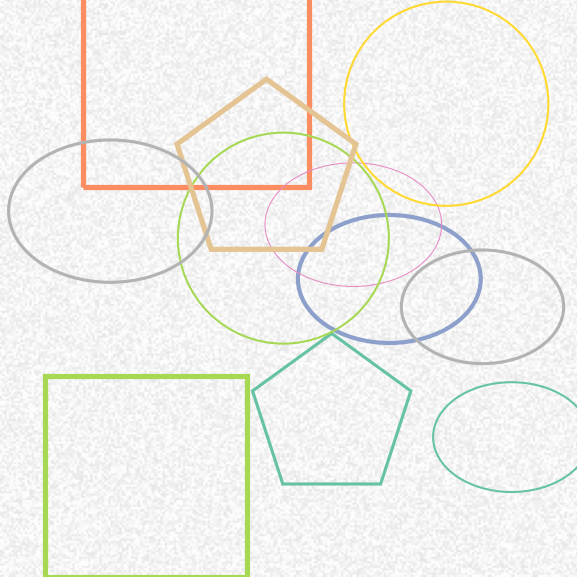[{"shape": "oval", "thickness": 1, "radius": 0.68, "center": [0.886, 0.242]}, {"shape": "pentagon", "thickness": 1.5, "radius": 0.72, "center": [0.574, 0.278]}, {"shape": "square", "thickness": 2.5, "radius": 0.98, "center": [0.339, 0.872]}, {"shape": "oval", "thickness": 2, "radius": 0.79, "center": [0.674, 0.516]}, {"shape": "oval", "thickness": 0.5, "radius": 0.76, "center": [0.612, 0.61]}, {"shape": "square", "thickness": 2.5, "radius": 0.87, "center": [0.252, 0.174]}, {"shape": "circle", "thickness": 1, "radius": 0.91, "center": [0.491, 0.587]}, {"shape": "circle", "thickness": 1, "radius": 0.88, "center": [0.773, 0.82]}, {"shape": "pentagon", "thickness": 2.5, "radius": 0.81, "center": [0.461, 0.699]}, {"shape": "oval", "thickness": 1.5, "radius": 0.88, "center": [0.191, 0.634]}, {"shape": "oval", "thickness": 1.5, "radius": 0.7, "center": [0.836, 0.468]}]